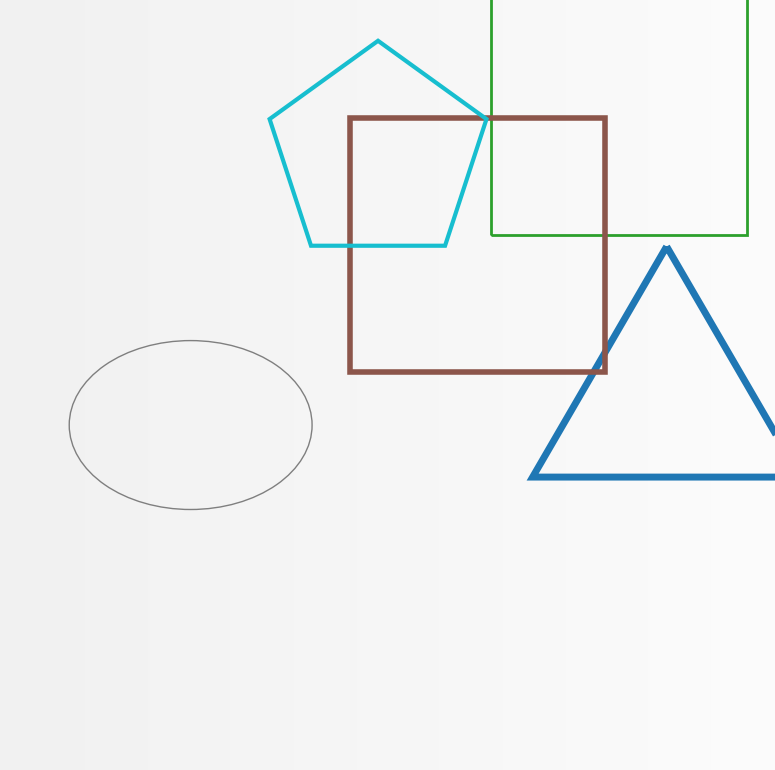[{"shape": "triangle", "thickness": 2.5, "radius": 1.0, "center": [0.86, 0.48]}, {"shape": "square", "thickness": 1, "radius": 0.83, "center": [0.799, 0.86]}, {"shape": "square", "thickness": 2, "radius": 0.82, "center": [0.617, 0.682]}, {"shape": "oval", "thickness": 0.5, "radius": 0.78, "center": [0.246, 0.448]}, {"shape": "pentagon", "thickness": 1.5, "radius": 0.74, "center": [0.488, 0.8]}]